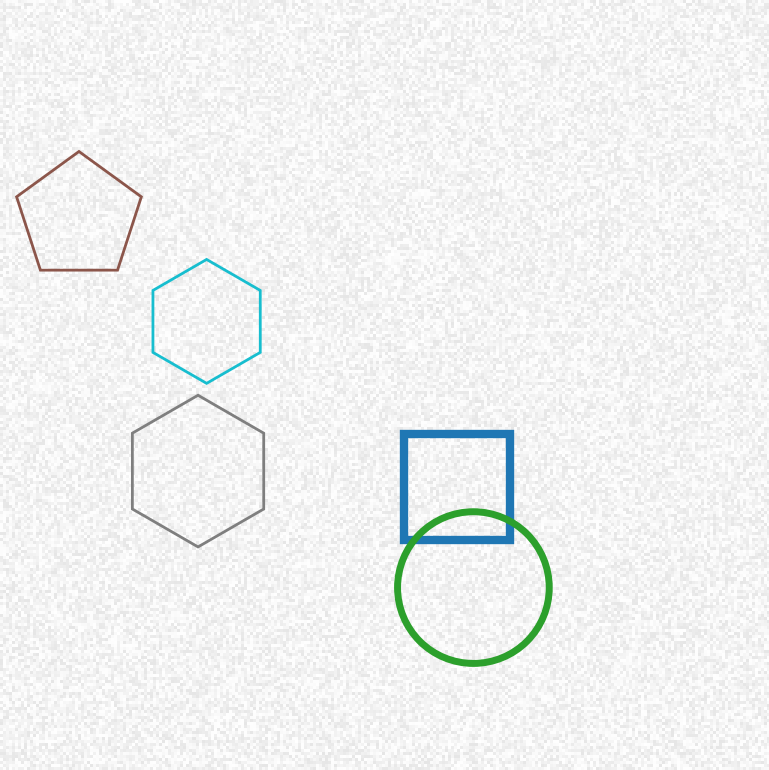[{"shape": "square", "thickness": 3, "radius": 0.34, "center": [0.593, 0.367]}, {"shape": "circle", "thickness": 2.5, "radius": 0.49, "center": [0.615, 0.237]}, {"shape": "pentagon", "thickness": 1, "radius": 0.43, "center": [0.103, 0.718]}, {"shape": "hexagon", "thickness": 1, "radius": 0.49, "center": [0.257, 0.388]}, {"shape": "hexagon", "thickness": 1, "radius": 0.4, "center": [0.268, 0.583]}]